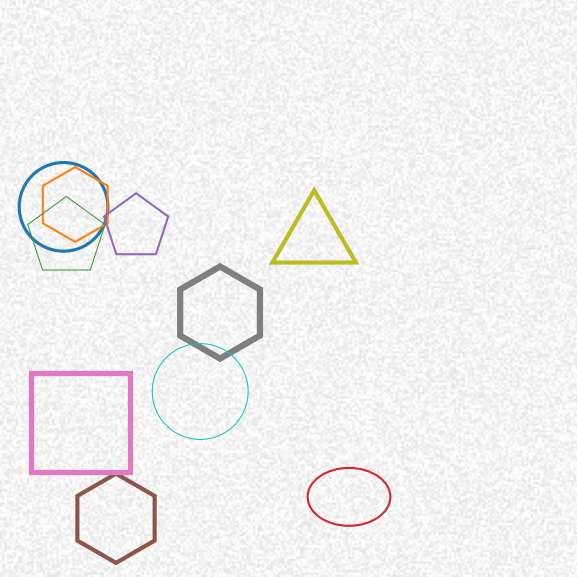[{"shape": "circle", "thickness": 1.5, "radius": 0.38, "center": [0.11, 0.641]}, {"shape": "hexagon", "thickness": 1, "radius": 0.32, "center": [0.13, 0.645]}, {"shape": "pentagon", "thickness": 0.5, "radius": 0.35, "center": [0.115, 0.589]}, {"shape": "oval", "thickness": 1, "radius": 0.36, "center": [0.604, 0.139]}, {"shape": "pentagon", "thickness": 1, "radius": 0.29, "center": [0.236, 0.606]}, {"shape": "hexagon", "thickness": 2, "radius": 0.39, "center": [0.201, 0.102]}, {"shape": "square", "thickness": 2.5, "radius": 0.43, "center": [0.14, 0.267]}, {"shape": "hexagon", "thickness": 3, "radius": 0.4, "center": [0.381, 0.458]}, {"shape": "triangle", "thickness": 2, "radius": 0.42, "center": [0.544, 0.586]}, {"shape": "circle", "thickness": 0.5, "radius": 0.42, "center": [0.347, 0.321]}]